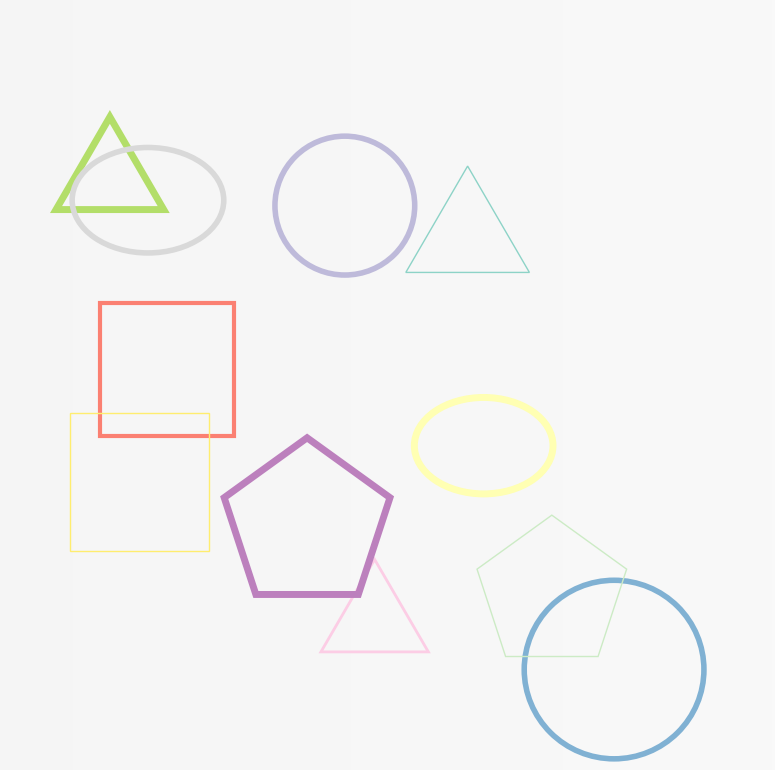[{"shape": "triangle", "thickness": 0.5, "radius": 0.46, "center": [0.603, 0.692]}, {"shape": "oval", "thickness": 2.5, "radius": 0.45, "center": [0.624, 0.421]}, {"shape": "circle", "thickness": 2, "radius": 0.45, "center": [0.445, 0.733]}, {"shape": "square", "thickness": 1.5, "radius": 0.43, "center": [0.215, 0.52]}, {"shape": "circle", "thickness": 2, "radius": 0.58, "center": [0.792, 0.13]}, {"shape": "triangle", "thickness": 2.5, "radius": 0.4, "center": [0.142, 0.768]}, {"shape": "triangle", "thickness": 1, "radius": 0.4, "center": [0.483, 0.193]}, {"shape": "oval", "thickness": 2, "radius": 0.49, "center": [0.191, 0.74]}, {"shape": "pentagon", "thickness": 2.5, "radius": 0.56, "center": [0.396, 0.319]}, {"shape": "pentagon", "thickness": 0.5, "radius": 0.51, "center": [0.712, 0.229]}, {"shape": "square", "thickness": 0.5, "radius": 0.45, "center": [0.18, 0.374]}]